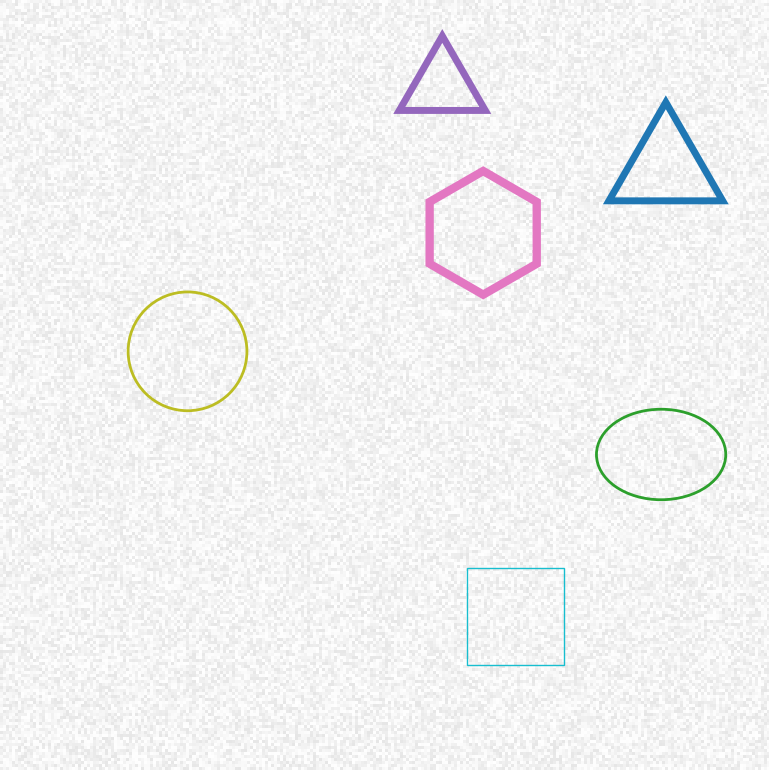[{"shape": "triangle", "thickness": 2.5, "radius": 0.43, "center": [0.865, 0.782]}, {"shape": "oval", "thickness": 1, "radius": 0.42, "center": [0.859, 0.41]}, {"shape": "triangle", "thickness": 2.5, "radius": 0.32, "center": [0.574, 0.889]}, {"shape": "hexagon", "thickness": 3, "radius": 0.4, "center": [0.628, 0.698]}, {"shape": "circle", "thickness": 1, "radius": 0.39, "center": [0.244, 0.544]}, {"shape": "square", "thickness": 0.5, "radius": 0.32, "center": [0.669, 0.199]}]